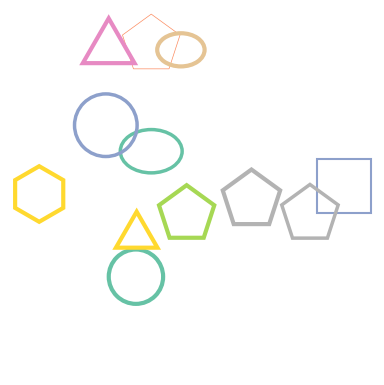[{"shape": "circle", "thickness": 3, "radius": 0.35, "center": [0.353, 0.281]}, {"shape": "oval", "thickness": 2.5, "radius": 0.4, "center": [0.393, 0.607]}, {"shape": "pentagon", "thickness": 0.5, "radius": 0.39, "center": [0.393, 0.885]}, {"shape": "square", "thickness": 1.5, "radius": 0.35, "center": [0.893, 0.518]}, {"shape": "circle", "thickness": 2.5, "radius": 0.41, "center": [0.275, 0.675]}, {"shape": "triangle", "thickness": 3, "radius": 0.39, "center": [0.282, 0.875]}, {"shape": "pentagon", "thickness": 3, "radius": 0.38, "center": [0.485, 0.444]}, {"shape": "hexagon", "thickness": 3, "radius": 0.36, "center": [0.102, 0.496]}, {"shape": "triangle", "thickness": 3, "radius": 0.31, "center": [0.355, 0.388]}, {"shape": "oval", "thickness": 3, "radius": 0.31, "center": [0.47, 0.871]}, {"shape": "pentagon", "thickness": 2.5, "radius": 0.39, "center": [0.805, 0.444]}, {"shape": "pentagon", "thickness": 3, "radius": 0.39, "center": [0.653, 0.481]}]